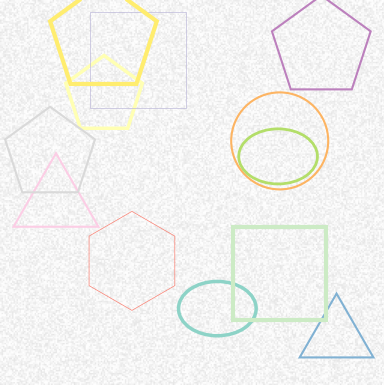[{"shape": "oval", "thickness": 2.5, "radius": 0.5, "center": [0.565, 0.198]}, {"shape": "pentagon", "thickness": 2.5, "radius": 0.52, "center": [0.27, 0.751]}, {"shape": "square", "thickness": 0.5, "radius": 0.63, "center": [0.359, 0.844]}, {"shape": "hexagon", "thickness": 0.5, "radius": 0.64, "center": [0.343, 0.322]}, {"shape": "triangle", "thickness": 1.5, "radius": 0.55, "center": [0.874, 0.127]}, {"shape": "circle", "thickness": 1.5, "radius": 0.63, "center": [0.727, 0.634]}, {"shape": "oval", "thickness": 2, "radius": 0.51, "center": [0.722, 0.594]}, {"shape": "triangle", "thickness": 1.5, "radius": 0.64, "center": [0.145, 0.475]}, {"shape": "pentagon", "thickness": 1.5, "radius": 0.61, "center": [0.13, 0.6]}, {"shape": "pentagon", "thickness": 1.5, "radius": 0.67, "center": [0.835, 0.877]}, {"shape": "square", "thickness": 3, "radius": 0.6, "center": [0.726, 0.29]}, {"shape": "pentagon", "thickness": 3, "radius": 0.73, "center": [0.269, 0.9]}]